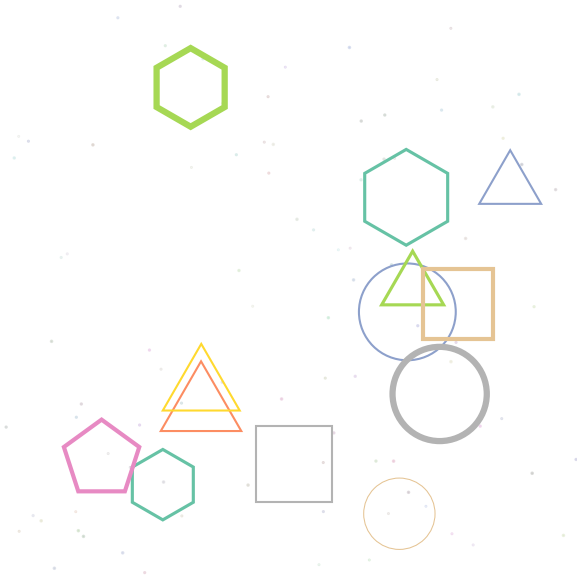[{"shape": "hexagon", "thickness": 1.5, "radius": 0.41, "center": [0.703, 0.657]}, {"shape": "hexagon", "thickness": 1.5, "radius": 0.3, "center": [0.282, 0.16]}, {"shape": "triangle", "thickness": 1, "radius": 0.4, "center": [0.348, 0.293]}, {"shape": "triangle", "thickness": 1, "radius": 0.31, "center": [0.883, 0.677]}, {"shape": "circle", "thickness": 1, "radius": 0.42, "center": [0.705, 0.459]}, {"shape": "pentagon", "thickness": 2, "radius": 0.34, "center": [0.176, 0.204]}, {"shape": "hexagon", "thickness": 3, "radius": 0.34, "center": [0.33, 0.848]}, {"shape": "triangle", "thickness": 1.5, "radius": 0.31, "center": [0.715, 0.502]}, {"shape": "triangle", "thickness": 1, "radius": 0.38, "center": [0.348, 0.327]}, {"shape": "square", "thickness": 2, "radius": 0.3, "center": [0.793, 0.472]}, {"shape": "circle", "thickness": 0.5, "radius": 0.31, "center": [0.692, 0.11]}, {"shape": "circle", "thickness": 3, "radius": 0.41, "center": [0.761, 0.317]}, {"shape": "square", "thickness": 1, "radius": 0.33, "center": [0.509, 0.195]}]